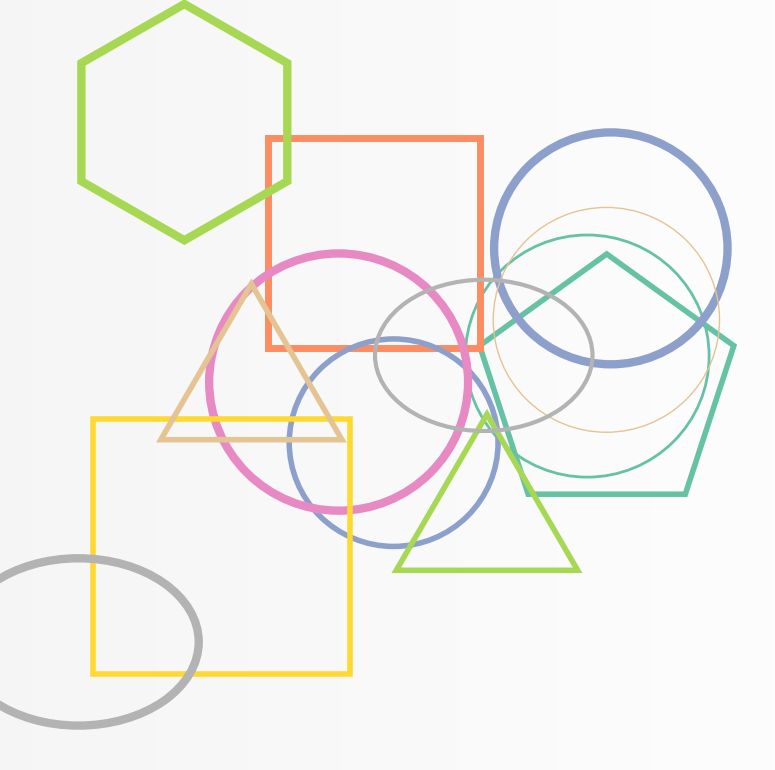[{"shape": "circle", "thickness": 1, "radius": 0.79, "center": [0.758, 0.538]}, {"shape": "pentagon", "thickness": 2, "radius": 0.86, "center": [0.783, 0.498]}, {"shape": "square", "thickness": 2.5, "radius": 0.68, "center": [0.483, 0.684]}, {"shape": "circle", "thickness": 2, "radius": 0.67, "center": [0.508, 0.425]}, {"shape": "circle", "thickness": 3, "radius": 0.75, "center": [0.788, 0.677]}, {"shape": "circle", "thickness": 3, "radius": 0.84, "center": [0.437, 0.504]}, {"shape": "triangle", "thickness": 2, "radius": 0.68, "center": [0.628, 0.327]}, {"shape": "hexagon", "thickness": 3, "radius": 0.77, "center": [0.238, 0.841]}, {"shape": "square", "thickness": 2, "radius": 0.83, "center": [0.286, 0.291]}, {"shape": "circle", "thickness": 0.5, "radius": 0.73, "center": [0.782, 0.585]}, {"shape": "triangle", "thickness": 2, "radius": 0.67, "center": [0.324, 0.496]}, {"shape": "oval", "thickness": 1.5, "radius": 0.7, "center": [0.624, 0.538]}, {"shape": "oval", "thickness": 3, "radius": 0.78, "center": [0.101, 0.166]}]